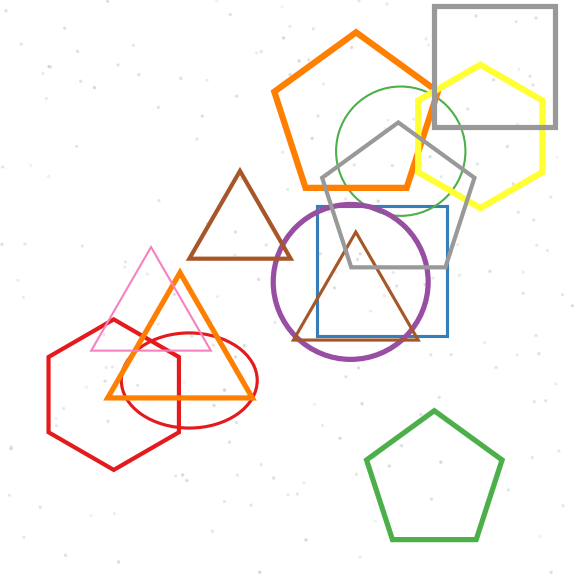[{"shape": "hexagon", "thickness": 2, "radius": 0.65, "center": [0.197, 0.316]}, {"shape": "oval", "thickness": 1.5, "radius": 0.59, "center": [0.328, 0.34]}, {"shape": "square", "thickness": 1.5, "radius": 0.56, "center": [0.662, 0.53]}, {"shape": "pentagon", "thickness": 2.5, "radius": 0.62, "center": [0.752, 0.165]}, {"shape": "circle", "thickness": 1, "radius": 0.56, "center": [0.694, 0.737]}, {"shape": "circle", "thickness": 2.5, "radius": 0.67, "center": [0.607, 0.511]}, {"shape": "pentagon", "thickness": 3, "radius": 0.74, "center": [0.617, 0.794]}, {"shape": "triangle", "thickness": 2.5, "radius": 0.72, "center": [0.312, 0.382]}, {"shape": "hexagon", "thickness": 3, "radius": 0.62, "center": [0.832, 0.763]}, {"shape": "triangle", "thickness": 1.5, "radius": 0.62, "center": [0.616, 0.473]}, {"shape": "triangle", "thickness": 2, "radius": 0.51, "center": [0.416, 0.602]}, {"shape": "triangle", "thickness": 1, "radius": 0.6, "center": [0.262, 0.452]}, {"shape": "square", "thickness": 2.5, "radius": 0.52, "center": [0.856, 0.883]}, {"shape": "pentagon", "thickness": 2, "radius": 0.69, "center": [0.69, 0.648]}]